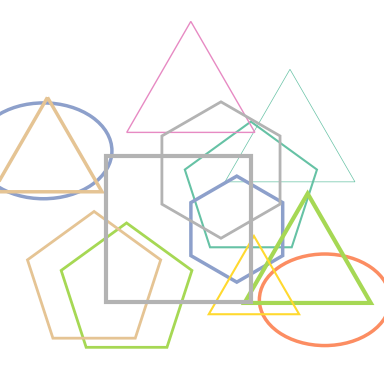[{"shape": "pentagon", "thickness": 1.5, "radius": 0.9, "center": [0.652, 0.504]}, {"shape": "triangle", "thickness": 0.5, "radius": 0.97, "center": [0.753, 0.625]}, {"shape": "oval", "thickness": 2.5, "radius": 0.85, "center": [0.844, 0.221]}, {"shape": "hexagon", "thickness": 2.5, "radius": 0.69, "center": [0.615, 0.405]}, {"shape": "oval", "thickness": 2.5, "radius": 0.89, "center": [0.113, 0.608]}, {"shape": "triangle", "thickness": 1, "radius": 0.96, "center": [0.496, 0.752]}, {"shape": "pentagon", "thickness": 2, "radius": 0.89, "center": [0.329, 0.242]}, {"shape": "triangle", "thickness": 3, "radius": 0.95, "center": [0.799, 0.308]}, {"shape": "triangle", "thickness": 1.5, "radius": 0.68, "center": [0.66, 0.252]}, {"shape": "pentagon", "thickness": 2, "radius": 0.91, "center": [0.244, 0.269]}, {"shape": "triangle", "thickness": 2.5, "radius": 0.82, "center": [0.123, 0.584]}, {"shape": "hexagon", "thickness": 2, "radius": 0.89, "center": [0.574, 0.558]}, {"shape": "square", "thickness": 3, "radius": 0.94, "center": [0.464, 0.405]}]